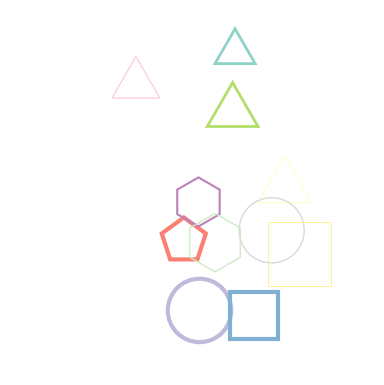[{"shape": "triangle", "thickness": 2, "radius": 0.3, "center": [0.611, 0.865]}, {"shape": "triangle", "thickness": 0.5, "radius": 0.4, "center": [0.74, 0.514]}, {"shape": "circle", "thickness": 3, "radius": 0.41, "center": [0.518, 0.194]}, {"shape": "pentagon", "thickness": 3, "radius": 0.3, "center": [0.477, 0.375]}, {"shape": "square", "thickness": 3, "radius": 0.31, "center": [0.66, 0.181]}, {"shape": "triangle", "thickness": 2, "radius": 0.38, "center": [0.604, 0.709]}, {"shape": "triangle", "thickness": 1, "radius": 0.36, "center": [0.353, 0.781]}, {"shape": "circle", "thickness": 1, "radius": 0.42, "center": [0.706, 0.402]}, {"shape": "hexagon", "thickness": 1.5, "radius": 0.32, "center": [0.515, 0.476]}, {"shape": "hexagon", "thickness": 1, "radius": 0.38, "center": [0.559, 0.37]}, {"shape": "square", "thickness": 0.5, "radius": 0.41, "center": [0.778, 0.34]}]